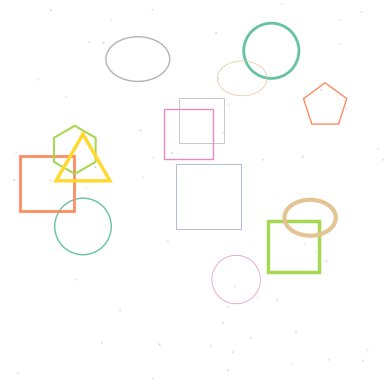[{"shape": "circle", "thickness": 1, "radius": 0.37, "center": [0.216, 0.412]}, {"shape": "circle", "thickness": 2, "radius": 0.36, "center": [0.705, 0.868]}, {"shape": "pentagon", "thickness": 1, "radius": 0.3, "center": [0.845, 0.726]}, {"shape": "square", "thickness": 2, "radius": 0.35, "center": [0.122, 0.523]}, {"shape": "square", "thickness": 0.5, "radius": 0.42, "center": [0.541, 0.49]}, {"shape": "circle", "thickness": 0.5, "radius": 0.32, "center": [0.613, 0.274]}, {"shape": "square", "thickness": 1, "radius": 0.32, "center": [0.489, 0.652]}, {"shape": "square", "thickness": 2.5, "radius": 0.33, "center": [0.762, 0.359]}, {"shape": "hexagon", "thickness": 1.5, "radius": 0.31, "center": [0.194, 0.611]}, {"shape": "triangle", "thickness": 2.5, "radius": 0.4, "center": [0.216, 0.571]}, {"shape": "oval", "thickness": 3, "radius": 0.33, "center": [0.805, 0.434]}, {"shape": "oval", "thickness": 0.5, "radius": 0.32, "center": [0.629, 0.796]}, {"shape": "oval", "thickness": 1, "radius": 0.41, "center": [0.358, 0.847]}, {"shape": "square", "thickness": 0.5, "radius": 0.29, "center": [0.524, 0.687]}]